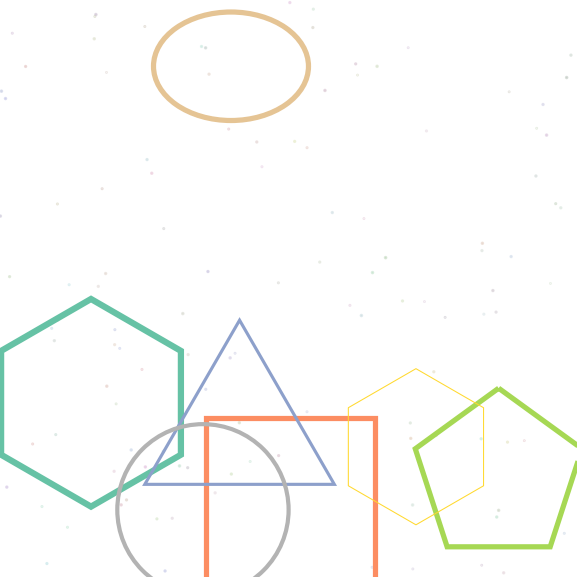[{"shape": "hexagon", "thickness": 3, "radius": 0.9, "center": [0.158, 0.302]}, {"shape": "square", "thickness": 2.5, "radius": 0.73, "center": [0.503, 0.13]}, {"shape": "triangle", "thickness": 1.5, "radius": 0.95, "center": [0.415, 0.255]}, {"shape": "pentagon", "thickness": 2.5, "radius": 0.76, "center": [0.863, 0.175]}, {"shape": "hexagon", "thickness": 0.5, "radius": 0.68, "center": [0.72, 0.226]}, {"shape": "oval", "thickness": 2.5, "radius": 0.67, "center": [0.4, 0.884]}, {"shape": "circle", "thickness": 2, "radius": 0.74, "center": [0.351, 0.116]}]